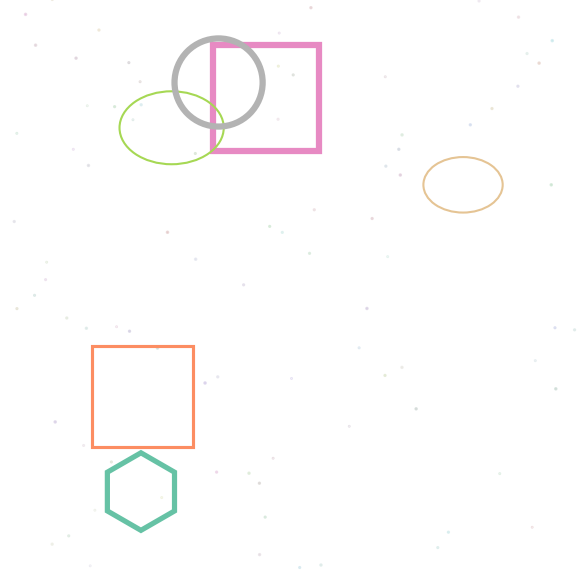[{"shape": "hexagon", "thickness": 2.5, "radius": 0.34, "center": [0.244, 0.148]}, {"shape": "square", "thickness": 1.5, "radius": 0.44, "center": [0.247, 0.312]}, {"shape": "square", "thickness": 3, "radius": 0.46, "center": [0.46, 0.83]}, {"shape": "oval", "thickness": 1, "radius": 0.45, "center": [0.297, 0.778]}, {"shape": "oval", "thickness": 1, "radius": 0.34, "center": [0.802, 0.679]}, {"shape": "circle", "thickness": 3, "radius": 0.38, "center": [0.378, 0.856]}]